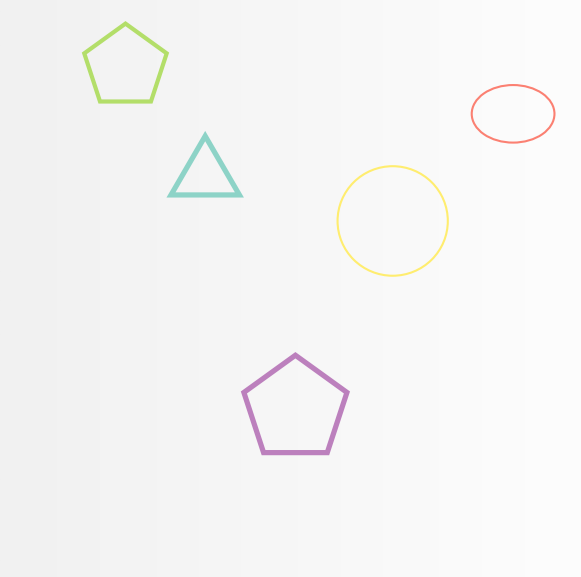[{"shape": "triangle", "thickness": 2.5, "radius": 0.34, "center": [0.353, 0.696]}, {"shape": "oval", "thickness": 1, "radius": 0.36, "center": [0.883, 0.802]}, {"shape": "pentagon", "thickness": 2, "radius": 0.37, "center": [0.216, 0.884]}, {"shape": "pentagon", "thickness": 2.5, "radius": 0.47, "center": [0.508, 0.291]}, {"shape": "circle", "thickness": 1, "radius": 0.47, "center": [0.676, 0.617]}]